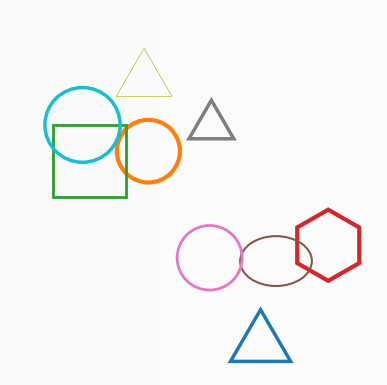[{"shape": "triangle", "thickness": 2.5, "radius": 0.45, "center": [0.672, 0.106]}, {"shape": "circle", "thickness": 3, "radius": 0.41, "center": [0.383, 0.607]}, {"shape": "square", "thickness": 2, "radius": 0.47, "center": [0.231, 0.582]}, {"shape": "hexagon", "thickness": 3, "radius": 0.46, "center": [0.847, 0.363]}, {"shape": "oval", "thickness": 1.5, "radius": 0.46, "center": [0.712, 0.322]}, {"shape": "circle", "thickness": 2, "radius": 0.42, "center": [0.541, 0.33]}, {"shape": "triangle", "thickness": 2.5, "radius": 0.33, "center": [0.545, 0.673]}, {"shape": "triangle", "thickness": 0.5, "radius": 0.42, "center": [0.372, 0.791]}, {"shape": "circle", "thickness": 2.5, "radius": 0.49, "center": [0.213, 0.676]}]